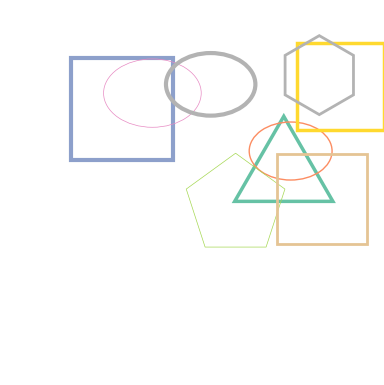[{"shape": "triangle", "thickness": 2.5, "radius": 0.74, "center": [0.737, 0.551]}, {"shape": "oval", "thickness": 1, "radius": 0.54, "center": [0.755, 0.608]}, {"shape": "square", "thickness": 3, "radius": 0.66, "center": [0.318, 0.717]}, {"shape": "oval", "thickness": 0.5, "radius": 0.63, "center": [0.396, 0.758]}, {"shape": "pentagon", "thickness": 0.5, "radius": 0.67, "center": [0.612, 0.467]}, {"shape": "square", "thickness": 2.5, "radius": 0.56, "center": [0.884, 0.775]}, {"shape": "square", "thickness": 2, "radius": 0.59, "center": [0.836, 0.482]}, {"shape": "oval", "thickness": 3, "radius": 0.58, "center": [0.547, 0.781]}, {"shape": "hexagon", "thickness": 2, "radius": 0.51, "center": [0.829, 0.805]}]